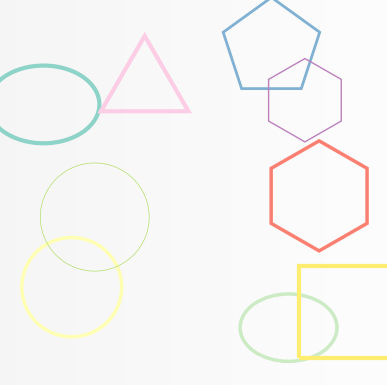[{"shape": "oval", "thickness": 3, "radius": 0.72, "center": [0.112, 0.729]}, {"shape": "circle", "thickness": 2.5, "radius": 0.64, "center": [0.185, 0.254]}, {"shape": "hexagon", "thickness": 2.5, "radius": 0.71, "center": [0.824, 0.491]}, {"shape": "pentagon", "thickness": 2, "radius": 0.65, "center": [0.701, 0.876]}, {"shape": "circle", "thickness": 0.5, "radius": 0.7, "center": [0.245, 0.436]}, {"shape": "triangle", "thickness": 3, "radius": 0.65, "center": [0.373, 0.776]}, {"shape": "hexagon", "thickness": 1, "radius": 0.54, "center": [0.787, 0.74]}, {"shape": "oval", "thickness": 2.5, "radius": 0.63, "center": [0.745, 0.149]}, {"shape": "square", "thickness": 3, "radius": 0.6, "center": [0.89, 0.19]}]